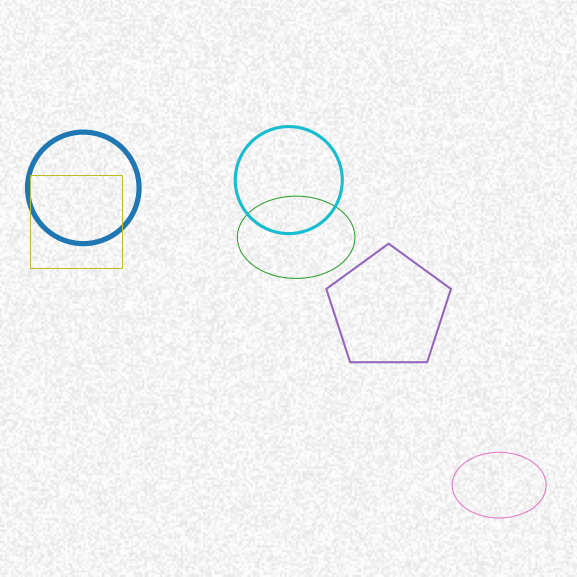[{"shape": "circle", "thickness": 2.5, "radius": 0.48, "center": [0.144, 0.674]}, {"shape": "oval", "thickness": 0.5, "radius": 0.51, "center": [0.513, 0.588]}, {"shape": "pentagon", "thickness": 1, "radius": 0.57, "center": [0.673, 0.464]}, {"shape": "oval", "thickness": 0.5, "radius": 0.41, "center": [0.864, 0.159]}, {"shape": "square", "thickness": 0.5, "radius": 0.4, "center": [0.131, 0.615]}, {"shape": "circle", "thickness": 1.5, "radius": 0.46, "center": [0.5, 0.687]}]